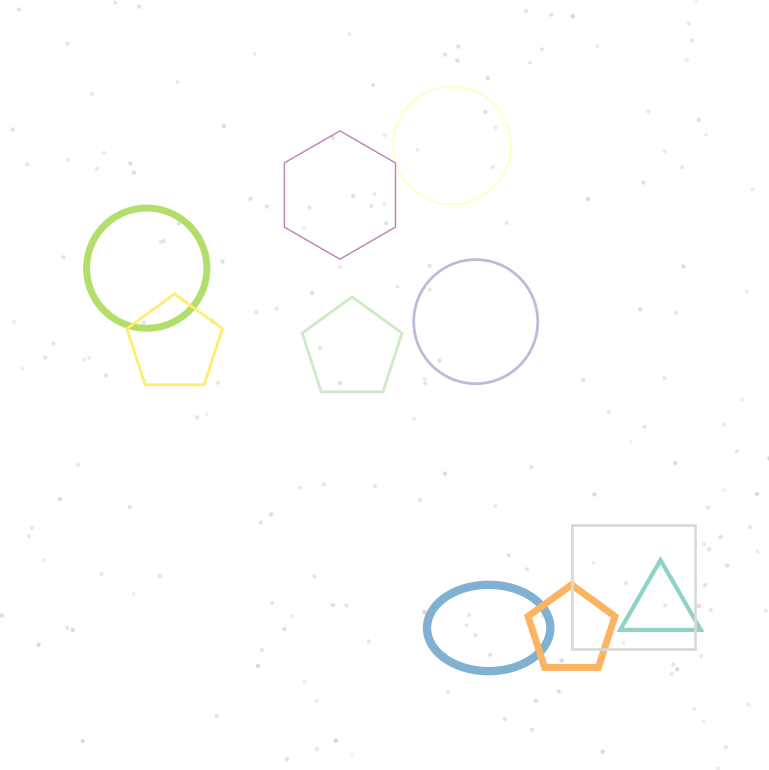[{"shape": "triangle", "thickness": 1.5, "radius": 0.3, "center": [0.858, 0.212]}, {"shape": "circle", "thickness": 0.5, "radius": 0.38, "center": [0.587, 0.811]}, {"shape": "circle", "thickness": 1, "radius": 0.4, "center": [0.618, 0.582]}, {"shape": "oval", "thickness": 3, "radius": 0.4, "center": [0.635, 0.184]}, {"shape": "pentagon", "thickness": 2.5, "radius": 0.3, "center": [0.742, 0.181]}, {"shape": "circle", "thickness": 2.5, "radius": 0.39, "center": [0.191, 0.652]}, {"shape": "square", "thickness": 1, "radius": 0.4, "center": [0.823, 0.238]}, {"shape": "hexagon", "thickness": 0.5, "radius": 0.42, "center": [0.441, 0.747]}, {"shape": "pentagon", "thickness": 1, "radius": 0.34, "center": [0.457, 0.546]}, {"shape": "pentagon", "thickness": 1, "radius": 0.33, "center": [0.227, 0.553]}]